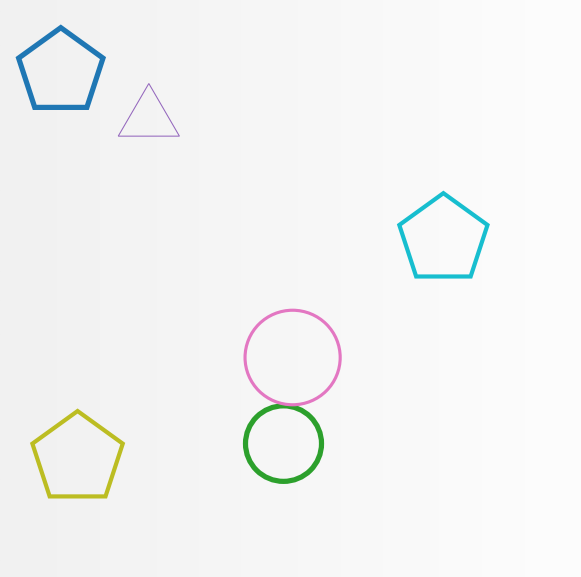[{"shape": "pentagon", "thickness": 2.5, "radius": 0.38, "center": [0.105, 0.875]}, {"shape": "circle", "thickness": 2.5, "radius": 0.33, "center": [0.488, 0.231]}, {"shape": "triangle", "thickness": 0.5, "radius": 0.3, "center": [0.256, 0.794]}, {"shape": "circle", "thickness": 1.5, "radius": 0.41, "center": [0.503, 0.38]}, {"shape": "pentagon", "thickness": 2, "radius": 0.41, "center": [0.133, 0.206]}, {"shape": "pentagon", "thickness": 2, "radius": 0.4, "center": [0.763, 0.585]}]